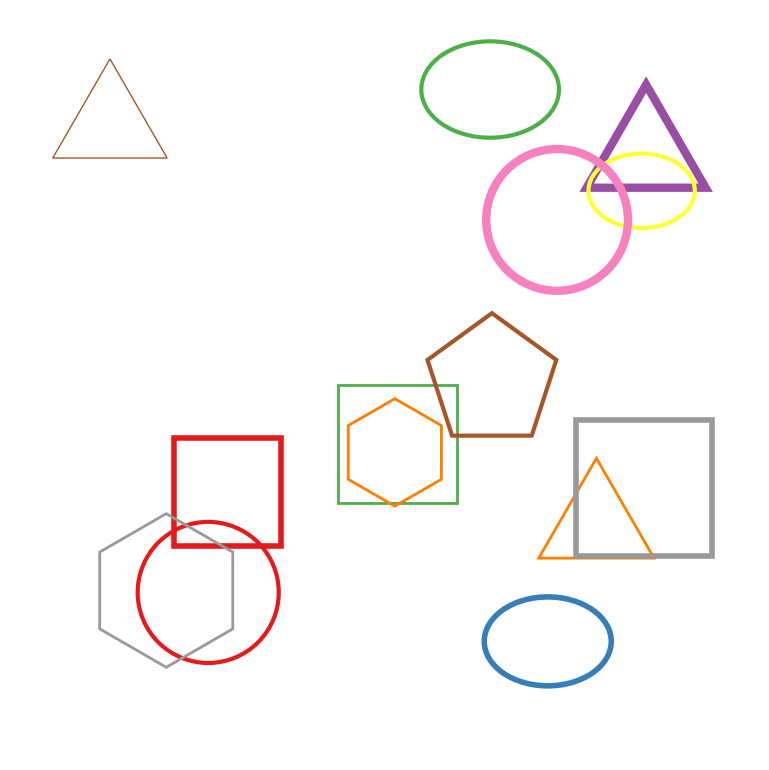[{"shape": "square", "thickness": 2, "radius": 0.35, "center": [0.295, 0.361]}, {"shape": "circle", "thickness": 1.5, "radius": 0.46, "center": [0.27, 0.231]}, {"shape": "oval", "thickness": 2, "radius": 0.41, "center": [0.711, 0.167]}, {"shape": "square", "thickness": 1, "radius": 0.39, "center": [0.516, 0.423]}, {"shape": "oval", "thickness": 1.5, "radius": 0.45, "center": [0.637, 0.884]}, {"shape": "triangle", "thickness": 3, "radius": 0.45, "center": [0.839, 0.801]}, {"shape": "hexagon", "thickness": 1, "radius": 0.35, "center": [0.513, 0.412]}, {"shape": "triangle", "thickness": 1, "radius": 0.43, "center": [0.775, 0.318]}, {"shape": "oval", "thickness": 1.5, "radius": 0.35, "center": [0.833, 0.752]}, {"shape": "pentagon", "thickness": 1.5, "radius": 0.44, "center": [0.639, 0.505]}, {"shape": "triangle", "thickness": 0.5, "radius": 0.43, "center": [0.143, 0.838]}, {"shape": "circle", "thickness": 3, "radius": 0.46, "center": [0.723, 0.714]}, {"shape": "hexagon", "thickness": 1, "radius": 0.5, "center": [0.216, 0.233]}, {"shape": "square", "thickness": 2, "radius": 0.44, "center": [0.836, 0.366]}]